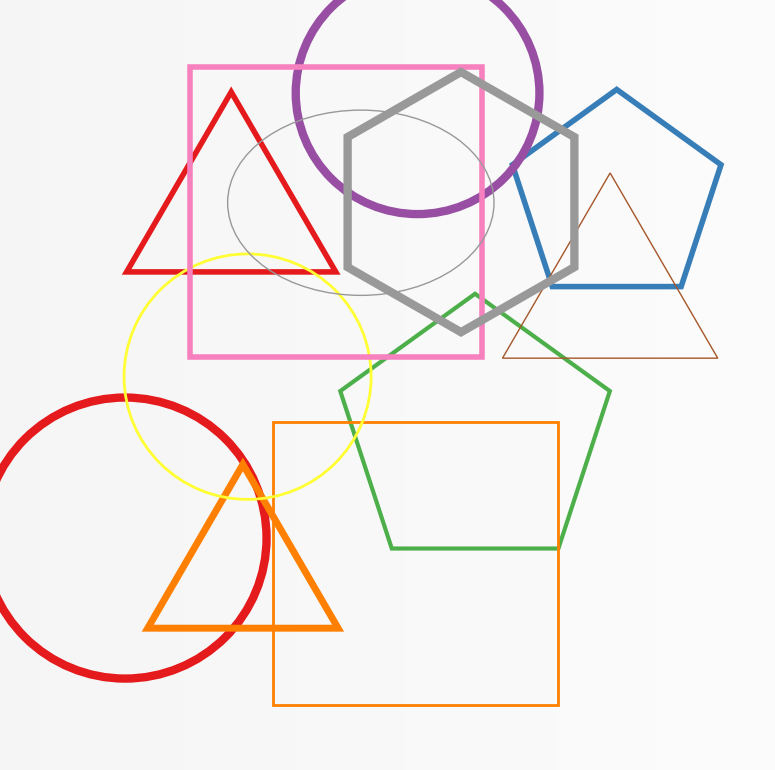[{"shape": "triangle", "thickness": 2, "radius": 0.78, "center": [0.298, 0.725]}, {"shape": "circle", "thickness": 3, "radius": 0.91, "center": [0.161, 0.301]}, {"shape": "pentagon", "thickness": 2, "radius": 0.71, "center": [0.796, 0.742]}, {"shape": "pentagon", "thickness": 1.5, "radius": 0.91, "center": [0.613, 0.436]}, {"shape": "circle", "thickness": 3, "radius": 0.79, "center": [0.539, 0.879]}, {"shape": "square", "thickness": 1, "radius": 0.92, "center": [0.536, 0.268]}, {"shape": "triangle", "thickness": 2.5, "radius": 0.71, "center": [0.313, 0.255]}, {"shape": "circle", "thickness": 1, "radius": 0.8, "center": [0.319, 0.511]}, {"shape": "triangle", "thickness": 0.5, "radius": 0.8, "center": [0.787, 0.615]}, {"shape": "square", "thickness": 2, "radius": 0.94, "center": [0.433, 0.725]}, {"shape": "hexagon", "thickness": 3, "radius": 0.84, "center": [0.595, 0.738]}, {"shape": "oval", "thickness": 0.5, "radius": 0.86, "center": [0.466, 0.737]}]